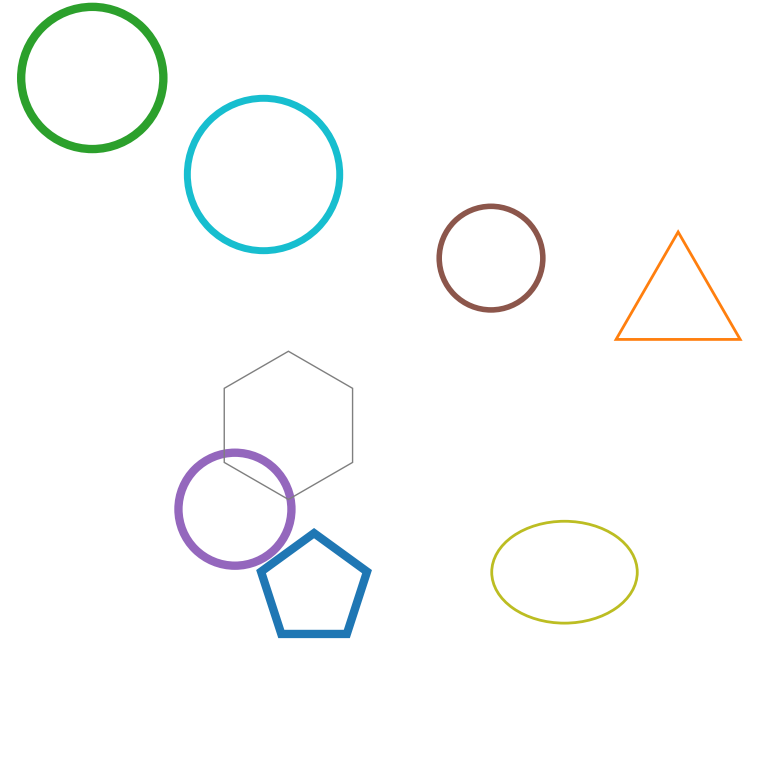[{"shape": "pentagon", "thickness": 3, "radius": 0.36, "center": [0.408, 0.235]}, {"shape": "triangle", "thickness": 1, "radius": 0.47, "center": [0.881, 0.606]}, {"shape": "circle", "thickness": 3, "radius": 0.46, "center": [0.12, 0.899]}, {"shape": "circle", "thickness": 3, "radius": 0.37, "center": [0.305, 0.339]}, {"shape": "circle", "thickness": 2, "radius": 0.34, "center": [0.638, 0.665]}, {"shape": "hexagon", "thickness": 0.5, "radius": 0.48, "center": [0.375, 0.448]}, {"shape": "oval", "thickness": 1, "radius": 0.47, "center": [0.733, 0.257]}, {"shape": "circle", "thickness": 2.5, "radius": 0.49, "center": [0.342, 0.773]}]